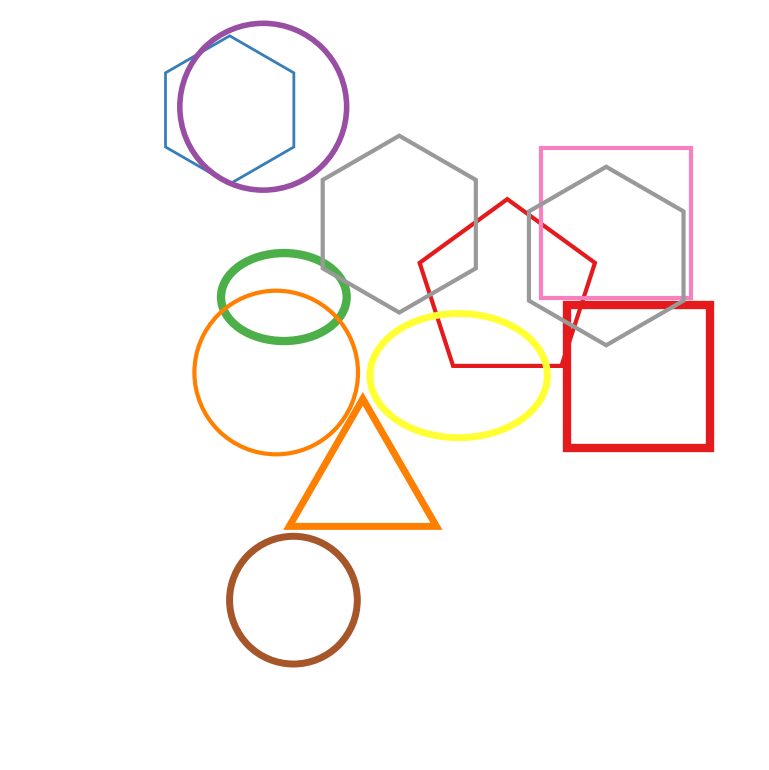[{"shape": "square", "thickness": 3, "radius": 0.47, "center": [0.829, 0.511]}, {"shape": "pentagon", "thickness": 1.5, "radius": 0.6, "center": [0.659, 0.622]}, {"shape": "hexagon", "thickness": 1, "radius": 0.48, "center": [0.298, 0.857]}, {"shape": "oval", "thickness": 3, "radius": 0.41, "center": [0.369, 0.614]}, {"shape": "circle", "thickness": 2, "radius": 0.54, "center": [0.342, 0.861]}, {"shape": "triangle", "thickness": 2.5, "radius": 0.55, "center": [0.471, 0.372]}, {"shape": "circle", "thickness": 1.5, "radius": 0.53, "center": [0.359, 0.516]}, {"shape": "oval", "thickness": 2.5, "radius": 0.58, "center": [0.596, 0.512]}, {"shape": "circle", "thickness": 2.5, "radius": 0.41, "center": [0.381, 0.221]}, {"shape": "square", "thickness": 1.5, "radius": 0.49, "center": [0.8, 0.711]}, {"shape": "hexagon", "thickness": 1.5, "radius": 0.57, "center": [0.519, 0.709]}, {"shape": "hexagon", "thickness": 1.5, "radius": 0.58, "center": [0.787, 0.668]}]